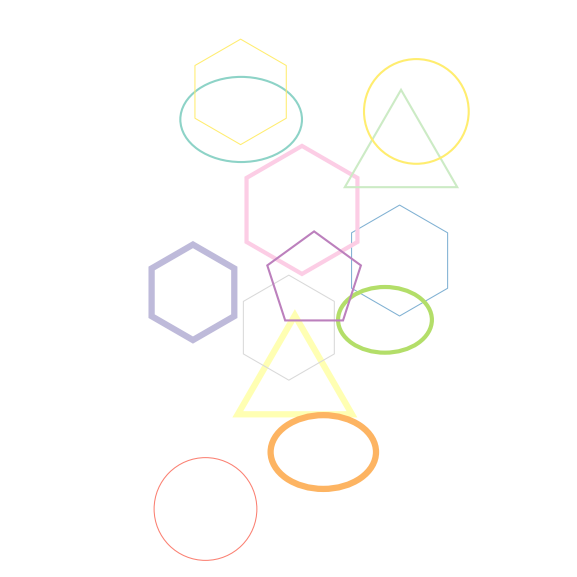[{"shape": "oval", "thickness": 1, "radius": 0.53, "center": [0.418, 0.792]}, {"shape": "triangle", "thickness": 3, "radius": 0.57, "center": [0.511, 0.339]}, {"shape": "hexagon", "thickness": 3, "radius": 0.41, "center": [0.334, 0.493]}, {"shape": "circle", "thickness": 0.5, "radius": 0.44, "center": [0.356, 0.118]}, {"shape": "hexagon", "thickness": 0.5, "radius": 0.48, "center": [0.692, 0.548]}, {"shape": "oval", "thickness": 3, "radius": 0.46, "center": [0.56, 0.216]}, {"shape": "oval", "thickness": 2, "radius": 0.41, "center": [0.667, 0.445]}, {"shape": "hexagon", "thickness": 2, "radius": 0.55, "center": [0.523, 0.636]}, {"shape": "hexagon", "thickness": 0.5, "radius": 0.45, "center": [0.5, 0.432]}, {"shape": "pentagon", "thickness": 1, "radius": 0.43, "center": [0.544, 0.513]}, {"shape": "triangle", "thickness": 1, "radius": 0.56, "center": [0.694, 0.731]}, {"shape": "circle", "thickness": 1, "radius": 0.45, "center": [0.721, 0.806]}, {"shape": "hexagon", "thickness": 0.5, "radius": 0.46, "center": [0.417, 0.84]}]